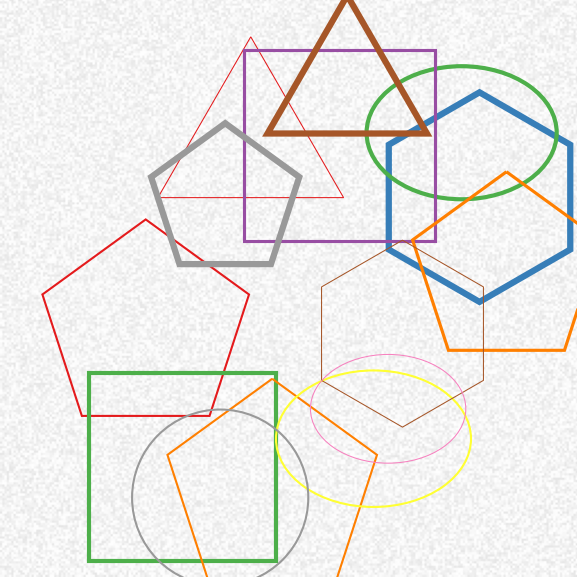[{"shape": "pentagon", "thickness": 1, "radius": 0.94, "center": [0.252, 0.431]}, {"shape": "triangle", "thickness": 0.5, "radius": 0.93, "center": [0.434, 0.75]}, {"shape": "hexagon", "thickness": 3, "radius": 0.91, "center": [0.83, 0.658]}, {"shape": "oval", "thickness": 2, "radius": 0.82, "center": [0.799, 0.769]}, {"shape": "square", "thickness": 2, "radius": 0.81, "center": [0.316, 0.19]}, {"shape": "square", "thickness": 1.5, "radius": 0.82, "center": [0.588, 0.747]}, {"shape": "pentagon", "thickness": 1.5, "radius": 0.85, "center": [0.877, 0.531]}, {"shape": "pentagon", "thickness": 1, "radius": 0.95, "center": [0.471, 0.152]}, {"shape": "oval", "thickness": 1, "radius": 0.84, "center": [0.647, 0.239]}, {"shape": "hexagon", "thickness": 0.5, "radius": 0.81, "center": [0.697, 0.421]}, {"shape": "triangle", "thickness": 3, "radius": 0.8, "center": [0.601, 0.848]}, {"shape": "oval", "thickness": 0.5, "radius": 0.67, "center": [0.672, 0.291]}, {"shape": "circle", "thickness": 1, "radius": 0.76, "center": [0.381, 0.137]}, {"shape": "pentagon", "thickness": 3, "radius": 0.67, "center": [0.39, 0.651]}]